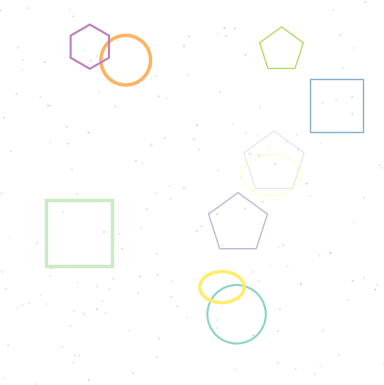[{"shape": "circle", "thickness": 1.5, "radius": 0.38, "center": [0.615, 0.184]}, {"shape": "oval", "thickness": 0.5, "radius": 0.38, "center": [0.705, 0.545]}, {"shape": "pentagon", "thickness": 1, "radius": 0.4, "center": [0.618, 0.419]}, {"shape": "square", "thickness": 1, "radius": 0.34, "center": [0.873, 0.725]}, {"shape": "circle", "thickness": 2.5, "radius": 0.32, "center": [0.327, 0.844]}, {"shape": "pentagon", "thickness": 1, "radius": 0.3, "center": [0.731, 0.87]}, {"shape": "pentagon", "thickness": 0.5, "radius": 0.41, "center": [0.712, 0.578]}, {"shape": "hexagon", "thickness": 1.5, "radius": 0.29, "center": [0.233, 0.879]}, {"shape": "square", "thickness": 2.5, "radius": 0.43, "center": [0.206, 0.395]}, {"shape": "oval", "thickness": 2.5, "radius": 0.29, "center": [0.577, 0.254]}]